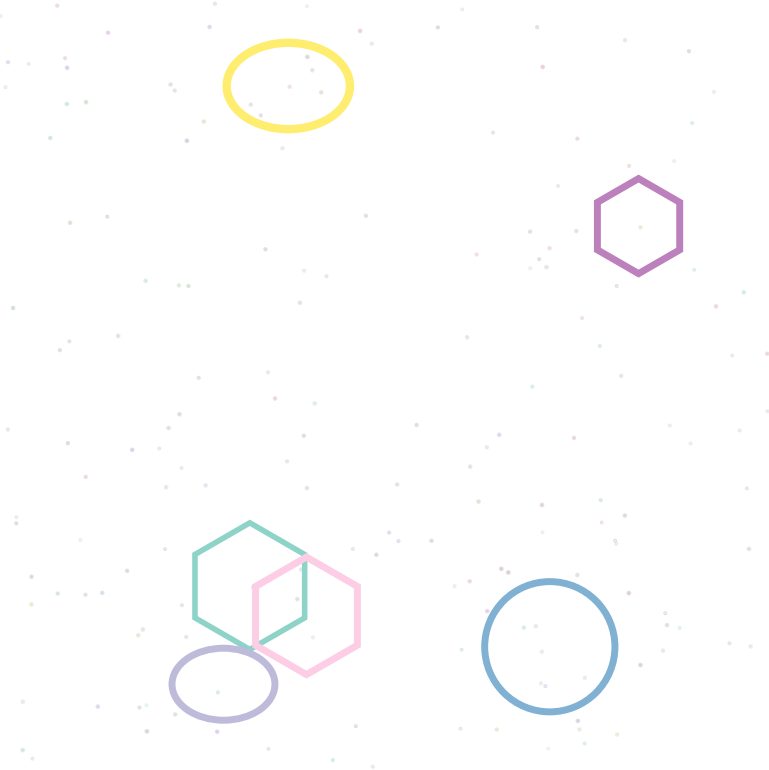[{"shape": "hexagon", "thickness": 2, "radius": 0.41, "center": [0.324, 0.239]}, {"shape": "oval", "thickness": 2.5, "radius": 0.33, "center": [0.29, 0.111]}, {"shape": "circle", "thickness": 2.5, "radius": 0.42, "center": [0.714, 0.16]}, {"shape": "hexagon", "thickness": 2.5, "radius": 0.38, "center": [0.398, 0.2]}, {"shape": "hexagon", "thickness": 2.5, "radius": 0.31, "center": [0.829, 0.706]}, {"shape": "oval", "thickness": 3, "radius": 0.4, "center": [0.374, 0.888]}]